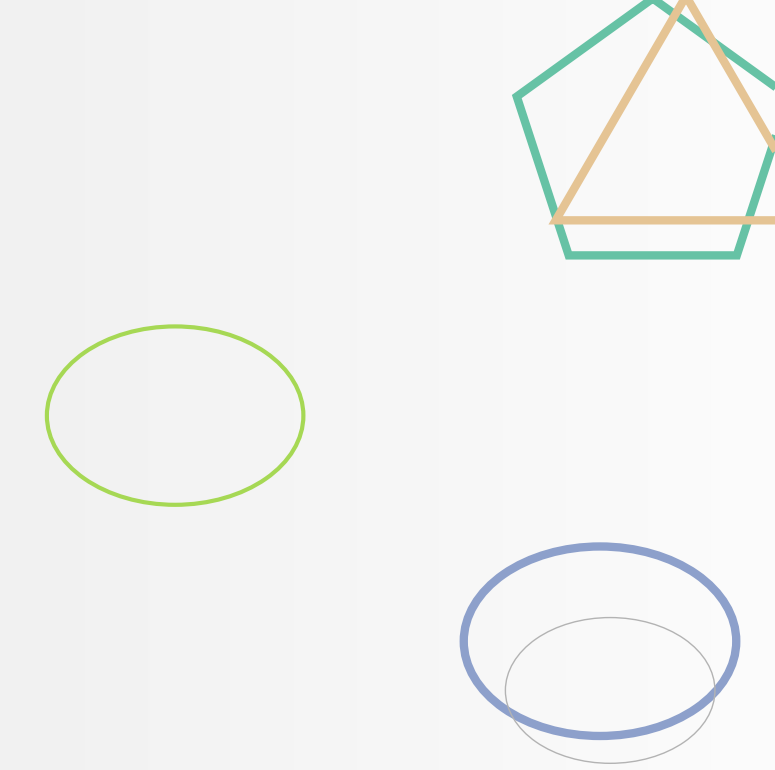[{"shape": "pentagon", "thickness": 3, "radius": 0.92, "center": [0.842, 0.818]}, {"shape": "oval", "thickness": 3, "radius": 0.88, "center": [0.774, 0.167]}, {"shape": "oval", "thickness": 1.5, "radius": 0.83, "center": [0.226, 0.46]}, {"shape": "triangle", "thickness": 3, "radius": 0.97, "center": [0.885, 0.811]}, {"shape": "oval", "thickness": 0.5, "radius": 0.68, "center": [0.787, 0.103]}]